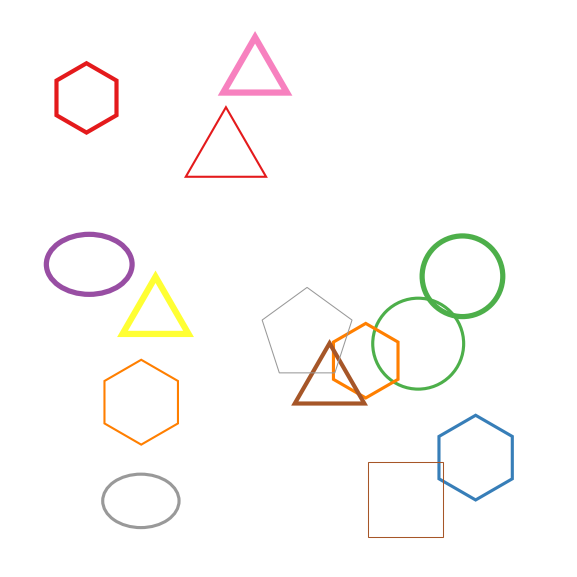[{"shape": "triangle", "thickness": 1, "radius": 0.4, "center": [0.391, 0.733]}, {"shape": "hexagon", "thickness": 2, "radius": 0.3, "center": [0.15, 0.83]}, {"shape": "hexagon", "thickness": 1.5, "radius": 0.37, "center": [0.824, 0.207]}, {"shape": "circle", "thickness": 1.5, "radius": 0.39, "center": [0.724, 0.404]}, {"shape": "circle", "thickness": 2.5, "radius": 0.35, "center": [0.801, 0.521]}, {"shape": "oval", "thickness": 2.5, "radius": 0.37, "center": [0.154, 0.541]}, {"shape": "hexagon", "thickness": 1.5, "radius": 0.32, "center": [0.633, 0.375]}, {"shape": "hexagon", "thickness": 1, "radius": 0.37, "center": [0.245, 0.303]}, {"shape": "triangle", "thickness": 3, "radius": 0.33, "center": [0.269, 0.454]}, {"shape": "square", "thickness": 0.5, "radius": 0.33, "center": [0.702, 0.135]}, {"shape": "triangle", "thickness": 2, "radius": 0.35, "center": [0.571, 0.335]}, {"shape": "triangle", "thickness": 3, "radius": 0.32, "center": [0.442, 0.871]}, {"shape": "pentagon", "thickness": 0.5, "radius": 0.41, "center": [0.532, 0.42]}, {"shape": "oval", "thickness": 1.5, "radius": 0.33, "center": [0.244, 0.132]}]